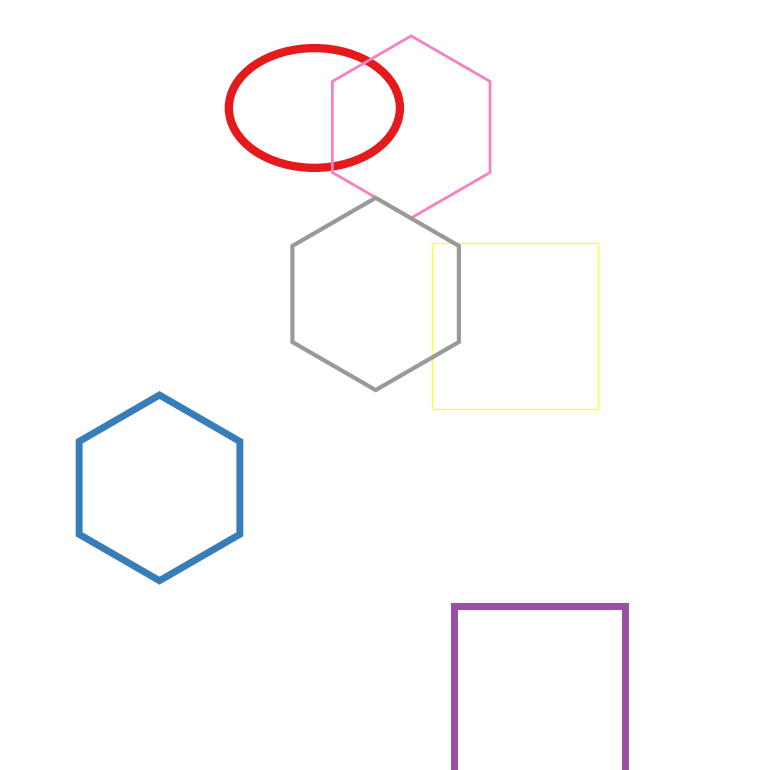[{"shape": "oval", "thickness": 3, "radius": 0.56, "center": [0.408, 0.86]}, {"shape": "hexagon", "thickness": 2.5, "radius": 0.6, "center": [0.207, 0.366]}, {"shape": "square", "thickness": 2.5, "radius": 0.56, "center": [0.701, 0.102]}, {"shape": "square", "thickness": 0.5, "radius": 0.54, "center": [0.668, 0.577]}, {"shape": "hexagon", "thickness": 1, "radius": 0.59, "center": [0.534, 0.835]}, {"shape": "hexagon", "thickness": 1.5, "radius": 0.62, "center": [0.488, 0.618]}]